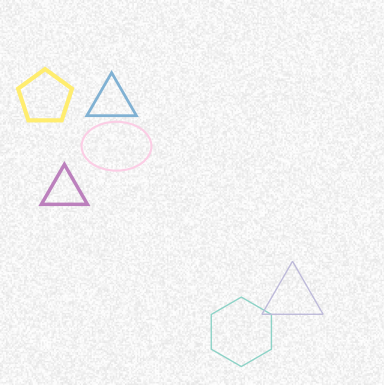[{"shape": "hexagon", "thickness": 1, "radius": 0.45, "center": [0.627, 0.138]}, {"shape": "triangle", "thickness": 1, "radius": 0.46, "center": [0.76, 0.23]}, {"shape": "triangle", "thickness": 2, "radius": 0.37, "center": [0.29, 0.737]}, {"shape": "oval", "thickness": 1.5, "radius": 0.45, "center": [0.303, 0.62]}, {"shape": "triangle", "thickness": 2.5, "radius": 0.35, "center": [0.167, 0.504]}, {"shape": "pentagon", "thickness": 3, "radius": 0.37, "center": [0.117, 0.747]}]